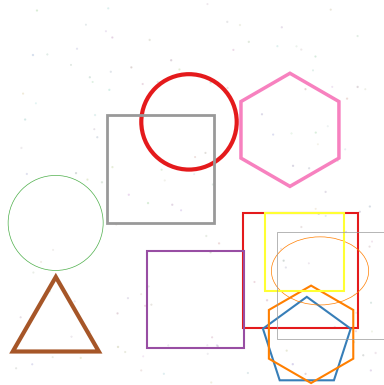[{"shape": "square", "thickness": 1.5, "radius": 0.74, "center": [0.781, 0.297]}, {"shape": "circle", "thickness": 3, "radius": 0.62, "center": [0.491, 0.683]}, {"shape": "pentagon", "thickness": 1.5, "radius": 0.6, "center": [0.797, 0.109]}, {"shape": "circle", "thickness": 0.5, "radius": 0.62, "center": [0.145, 0.421]}, {"shape": "square", "thickness": 1.5, "radius": 0.63, "center": [0.508, 0.223]}, {"shape": "hexagon", "thickness": 1.5, "radius": 0.63, "center": [0.808, 0.132]}, {"shape": "oval", "thickness": 0.5, "radius": 0.63, "center": [0.831, 0.296]}, {"shape": "square", "thickness": 1.5, "radius": 0.51, "center": [0.791, 0.346]}, {"shape": "triangle", "thickness": 3, "radius": 0.65, "center": [0.145, 0.152]}, {"shape": "hexagon", "thickness": 2.5, "radius": 0.73, "center": [0.753, 0.663]}, {"shape": "square", "thickness": 0.5, "radius": 0.69, "center": [0.858, 0.259]}, {"shape": "square", "thickness": 2, "radius": 0.7, "center": [0.418, 0.561]}]